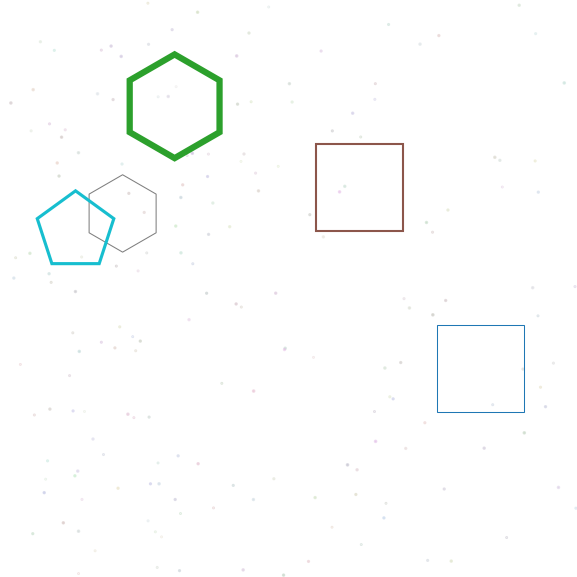[{"shape": "square", "thickness": 0.5, "radius": 0.38, "center": [0.832, 0.362]}, {"shape": "hexagon", "thickness": 3, "radius": 0.45, "center": [0.302, 0.815]}, {"shape": "square", "thickness": 1, "radius": 0.37, "center": [0.623, 0.674]}, {"shape": "hexagon", "thickness": 0.5, "radius": 0.33, "center": [0.212, 0.63]}, {"shape": "pentagon", "thickness": 1.5, "radius": 0.35, "center": [0.131, 0.599]}]